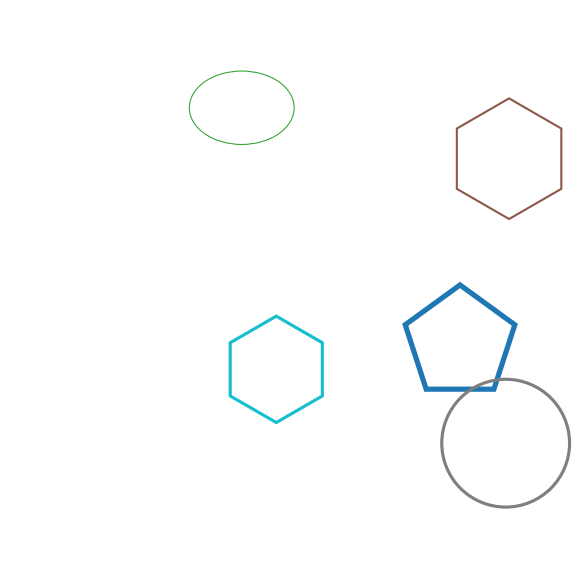[{"shape": "pentagon", "thickness": 2.5, "radius": 0.5, "center": [0.797, 0.406]}, {"shape": "oval", "thickness": 0.5, "radius": 0.45, "center": [0.419, 0.813]}, {"shape": "hexagon", "thickness": 1, "radius": 0.52, "center": [0.882, 0.724]}, {"shape": "circle", "thickness": 1.5, "radius": 0.55, "center": [0.876, 0.232]}, {"shape": "hexagon", "thickness": 1.5, "radius": 0.46, "center": [0.478, 0.36]}]